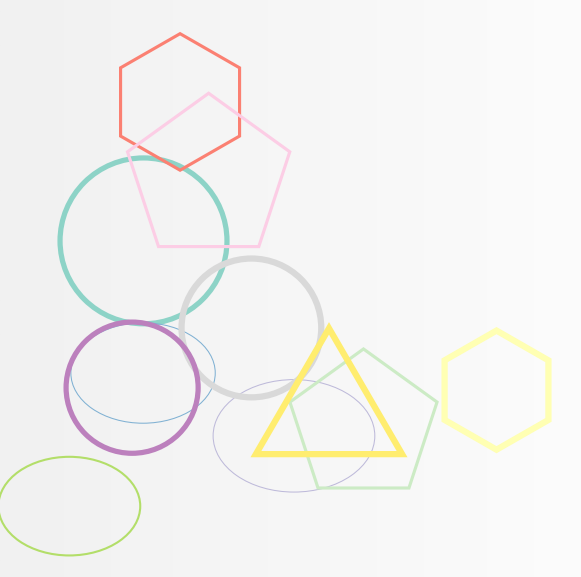[{"shape": "circle", "thickness": 2.5, "radius": 0.72, "center": [0.247, 0.582]}, {"shape": "hexagon", "thickness": 3, "radius": 0.52, "center": [0.854, 0.324]}, {"shape": "oval", "thickness": 0.5, "radius": 0.7, "center": [0.506, 0.244]}, {"shape": "hexagon", "thickness": 1.5, "radius": 0.59, "center": [0.31, 0.823]}, {"shape": "oval", "thickness": 0.5, "radius": 0.62, "center": [0.246, 0.353]}, {"shape": "oval", "thickness": 1, "radius": 0.61, "center": [0.119, 0.123]}, {"shape": "pentagon", "thickness": 1.5, "radius": 0.73, "center": [0.359, 0.691]}, {"shape": "circle", "thickness": 3, "radius": 0.6, "center": [0.433, 0.431]}, {"shape": "circle", "thickness": 2.5, "radius": 0.57, "center": [0.227, 0.328]}, {"shape": "pentagon", "thickness": 1.5, "radius": 0.67, "center": [0.625, 0.262]}, {"shape": "triangle", "thickness": 3, "radius": 0.73, "center": [0.566, 0.285]}]